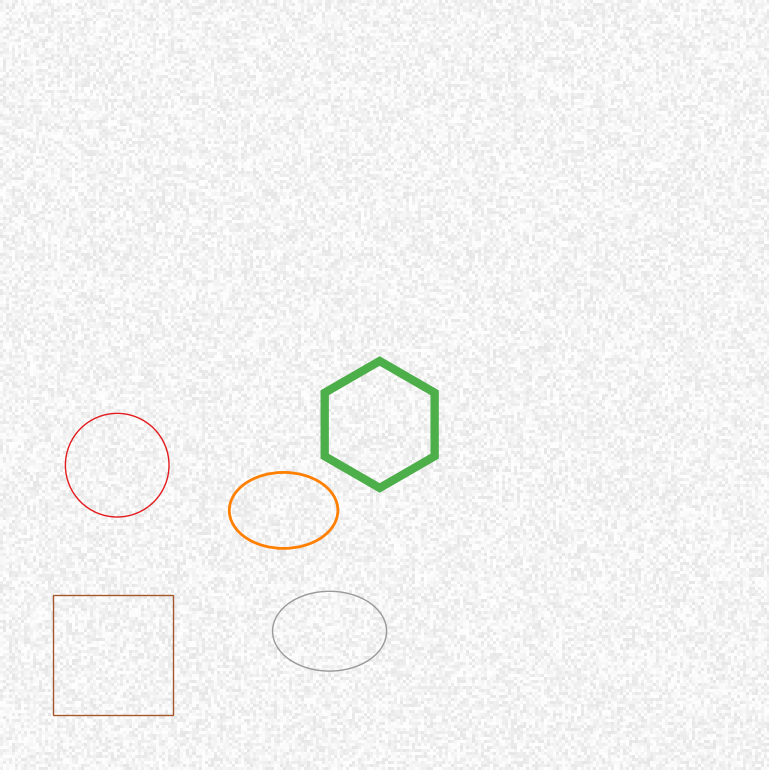[{"shape": "circle", "thickness": 0.5, "radius": 0.34, "center": [0.152, 0.396]}, {"shape": "hexagon", "thickness": 3, "radius": 0.41, "center": [0.493, 0.449]}, {"shape": "oval", "thickness": 1, "radius": 0.35, "center": [0.368, 0.337]}, {"shape": "square", "thickness": 0.5, "radius": 0.39, "center": [0.147, 0.149]}, {"shape": "oval", "thickness": 0.5, "radius": 0.37, "center": [0.428, 0.18]}]